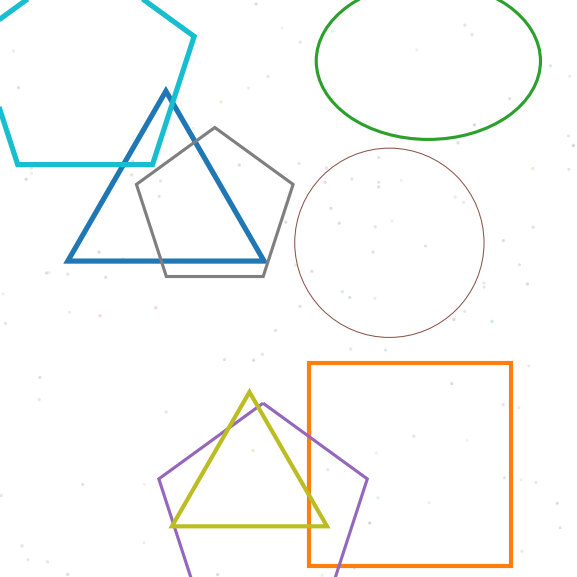[{"shape": "triangle", "thickness": 2.5, "radius": 0.98, "center": [0.287, 0.645]}, {"shape": "square", "thickness": 2, "radius": 0.88, "center": [0.71, 0.194]}, {"shape": "oval", "thickness": 1.5, "radius": 0.97, "center": [0.742, 0.894]}, {"shape": "pentagon", "thickness": 1.5, "radius": 0.95, "center": [0.456, 0.111]}, {"shape": "circle", "thickness": 0.5, "radius": 0.82, "center": [0.674, 0.579]}, {"shape": "pentagon", "thickness": 1.5, "radius": 0.71, "center": [0.372, 0.636]}, {"shape": "triangle", "thickness": 2, "radius": 0.78, "center": [0.432, 0.165]}, {"shape": "pentagon", "thickness": 2.5, "radius": 0.99, "center": [0.147, 0.875]}]